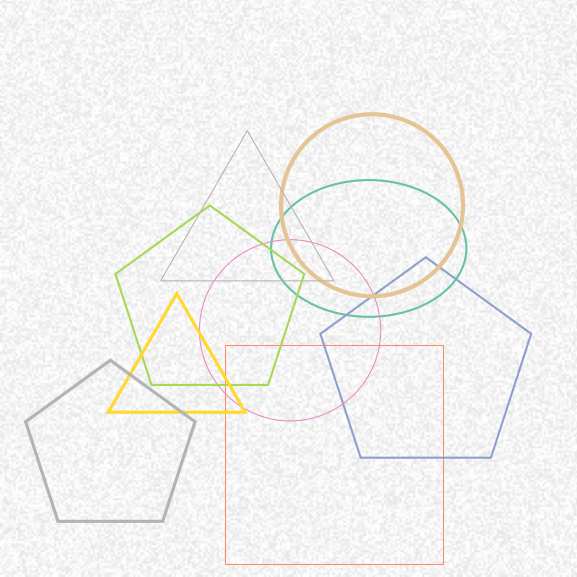[{"shape": "oval", "thickness": 1, "radius": 0.85, "center": [0.638, 0.569]}, {"shape": "square", "thickness": 0.5, "radius": 0.95, "center": [0.578, 0.212]}, {"shape": "pentagon", "thickness": 1, "radius": 0.96, "center": [0.737, 0.362]}, {"shape": "circle", "thickness": 0.5, "radius": 0.78, "center": [0.502, 0.427]}, {"shape": "pentagon", "thickness": 1, "radius": 0.86, "center": [0.363, 0.472]}, {"shape": "triangle", "thickness": 1.5, "radius": 0.68, "center": [0.306, 0.354]}, {"shape": "circle", "thickness": 2, "radius": 0.79, "center": [0.644, 0.644]}, {"shape": "pentagon", "thickness": 1.5, "radius": 0.77, "center": [0.191, 0.221]}, {"shape": "triangle", "thickness": 0.5, "radius": 0.87, "center": [0.428, 0.599]}]